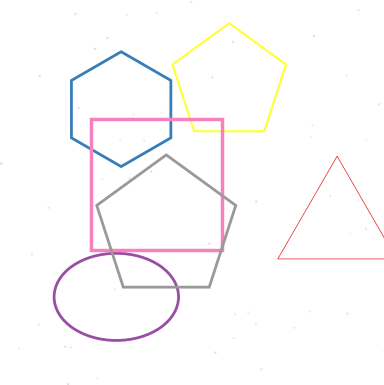[{"shape": "triangle", "thickness": 0.5, "radius": 0.89, "center": [0.876, 0.416]}, {"shape": "hexagon", "thickness": 2, "radius": 0.75, "center": [0.315, 0.716]}, {"shape": "oval", "thickness": 2, "radius": 0.81, "center": [0.302, 0.229]}, {"shape": "pentagon", "thickness": 1.5, "radius": 0.78, "center": [0.595, 0.785]}, {"shape": "square", "thickness": 2.5, "radius": 0.85, "center": [0.407, 0.521]}, {"shape": "pentagon", "thickness": 2, "radius": 0.95, "center": [0.432, 0.408]}]